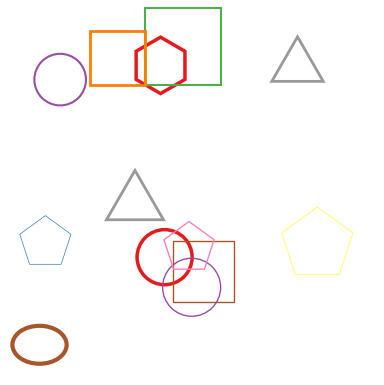[{"shape": "hexagon", "thickness": 2.5, "radius": 0.37, "center": [0.417, 0.83]}, {"shape": "circle", "thickness": 2.5, "radius": 0.36, "center": [0.428, 0.332]}, {"shape": "pentagon", "thickness": 0.5, "radius": 0.35, "center": [0.118, 0.37]}, {"shape": "square", "thickness": 1.5, "radius": 0.5, "center": [0.475, 0.88]}, {"shape": "circle", "thickness": 1.5, "radius": 0.34, "center": [0.156, 0.793]}, {"shape": "circle", "thickness": 1, "radius": 0.38, "center": [0.498, 0.254]}, {"shape": "square", "thickness": 2, "radius": 0.36, "center": [0.305, 0.849]}, {"shape": "pentagon", "thickness": 0.5, "radius": 0.49, "center": [0.824, 0.365]}, {"shape": "oval", "thickness": 3, "radius": 0.35, "center": [0.103, 0.104]}, {"shape": "square", "thickness": 1, "radius": 0.4, "center": [0.528, 0.296]}, {"shape": "pentagon", "thickness": 1, "radius": 0.34, "center": [0.491, 0.356]}, {"shape": "triangle", "thickness": 2, "radius": 0.39, "center": [0.773, 0.827]}, {"shape": "triangle", "thickness": 2, "radius": 0.43, "center": [0.351, 0.472]}]